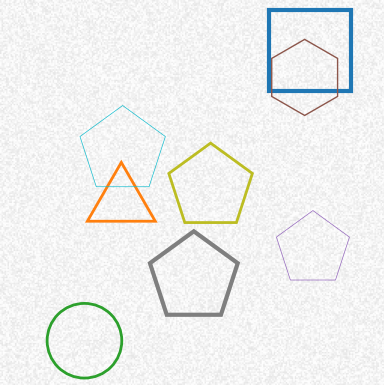[{"shape": "square", "thickness": 3, "radius": 0.53, "center": [0.806, 0.869]}, {"shape": "triangle", "thickness": 2, "radius": 0.51, "center": [0.315, 0.476]}, {"shape": "circle", "thickness": 2, "radius": 0.48, "center": [0.219, 0.115]}, {"shape": "pentagon", "thickness": 0.5, "radius": 0.5, "center": [0.813, 0.353]}, {"shape": "hexagon", "thickness": 1, "radius": 0.49, "center": [0.791, 0.799]}, {"shape": "pentagon", "thickness": 3, "radius": 0.6, "center": [0.503, 0.279]}, {"shape": "pentagon", "thickness": 2, "radius": 0.57, "center": [0.547, 0.514]}, {"shape": "pentagon", "thickness": 0.5, "radius": 0.58, "center": [0.319, 0.609]}]